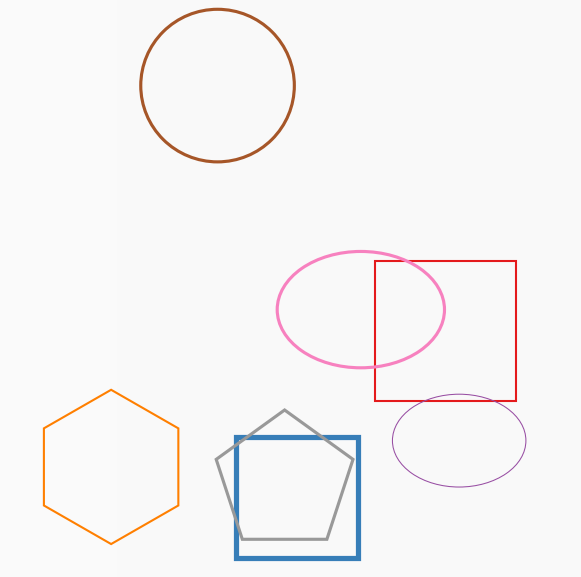[{"shape": "square", "thickness": 1, "radius": 0.61, "center": [0.767, 0.426]}, {"shape": "square", "thickness": 2.5, "radius": 0.53, "center": [0.511, 0.137]}, {"shape": "oval", "thickness": 0.5, "radius": 0.57, "center": [0.79, 0.236]}, {"shape": "hexagon", "thickness": 1, "radius": 0.67, "center": [0.191, 0.191]}, {"shape": "circle", "thickness": 1.5, "radius": 0.66, "center": [0.374, 0.851]}, {"shape": "oval", "thickness": 1.5, "radius": 0.72, "center": [0.621, 0.463]}, {"shape": "pentagon", "thickness": 1.5, "radius": 0.62, "center": [0.49, 0.165]}]